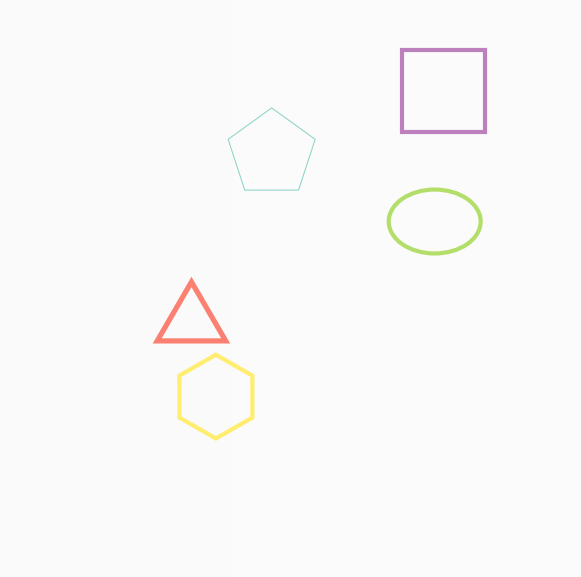[{"shape": "pentagon", "thickness": 0.5, "radius": 0.39, "center": [0.467, 0.734]}, {"shape": "triangle", "thickness": 2.5, "radius": 0.34, "center": [0.329, 0.443]}, {"shape": "oval", "thickness": 2, "radius": 0.4, "center": [0.748, 0.616]}, {"shape": "square", "thickness": 2, "radius": 0.35, "center": [0.763, 0.841]}, {"shape": "hexagon", "thickness": 2, "radius": 0.36, "center": [0.371, 0.312]}]